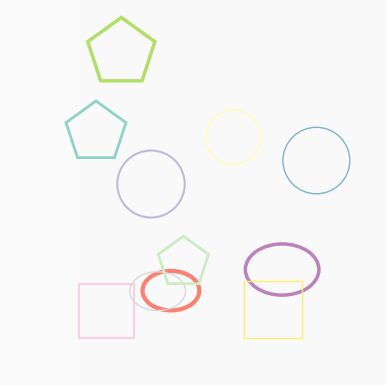[{"shape": "pentagon", "thickness": 2, "radius": 0.41, "center": [0.248, 0.656]}, {"shape": "circle", "thickness": 1, "radius": 0.35, "center": [0.602, 0.644]}, {"shape": "circle", "thickness": 1.5, "radius": 0.44, "center": [0.39, 0.522]}, {"shape": "oval", "thickness": 3, "radius": 0.37, "center": [0.441, 0.245]}, {"shape": "circle", "thickness": 1, "radius": 0.43, "center": [0.816, 0.583]}, {"shape": "pentagon", "thickness": 2.5, "radius": 0.45, "center": [0.313, 0.864]}, {"shape": "square", "thickness": 1.5, "radius": 0.36, "center": [0.274, 0.192]}, {"shape": "oval", "thickness": 1, "radius": 0.36, "center": [0.407, 0.244]}, {"shape": "oval", "thickness": 2.5, "radius": 0.47, "center": [0.728, 0.3]}, {"shape": "pentagon", "thickness": 2, "radius": 0.34, "center": [0.473, 0.318]}, {"shape": "square", "thickness": 1, "radius": 0.37, "center": [0.703, 0.196]}]